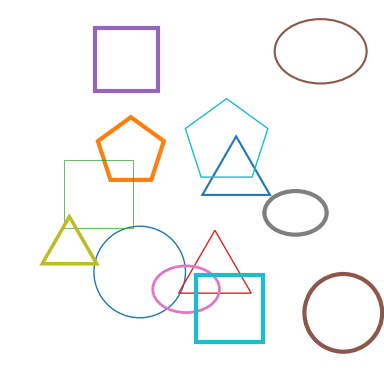[{"shape": "triangle", "thickness": 1.5, "radius": 0.51, "center": [0.613, 0.544]}, {"shape": "circle", "thickness": 1, "radius": 0.59, "center": [0.363, 0.294]}, {"shape": "pentagon", "thickness": 3, "radius": 0.45, "center": [0.34, 0.606]}, {"shape": "square", "thickness": 0.5, "radius": 0.45, "center": [0.255, 0.496]}, {"shape": "triangle", "thickness": 1, "radius": 0.54, "center": [0.558, 0.293]}, {"shape": "square", "thickness": 3, "radius": 0.41, "center": [0.328, 0.845]}, {"shape": "circle", "thickness": 3, "radius": 0.5, "center": [0.892, 0.187]}, {"shape": "oval", "thickness": 1.5, "radius": 0.6, "center": [0.833, 0.867]}, {"shape": "oval", "thickness": 2, "radius": 0.43, "center": [0.483, 0.249]}, {"shape": "oval", "thickness": 3, "radius": 0.4, "center": [0.768, 0.447]}, {"shape": "triangle", "thickness": 2.5, "radius": 0.41, "center": [0.18, 0.356]}, {"shape": "pentagon", "thickness": 1, "radius": 0.56, "center": [0.589, 0.631]}, {"shape": "square", "thickness": 3, "radius": 0.44, "center": [0.597, 0.2]}]